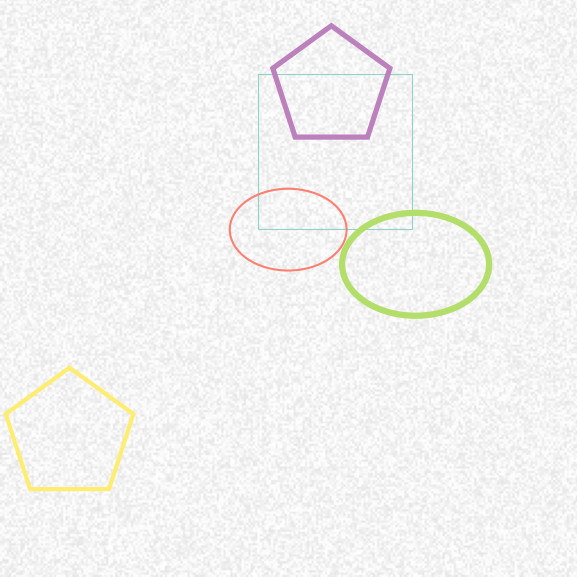[{"shape": "square", "thickness": 0.5, "radius": 0.67, "center": [0.58, 0.737]}, {"shape": "oval", "thickness": 1, "radius": 0.51, "center": [0.499, 0.601]}, {"shape": "oval", "thickness": 3, "radius": 0.64, "center": [0.72, 0.541]}, {"shape": "pentagon", "thickness": 2.5, "radius": 0.53, "center": [0.574, 0.848]}, {"shape": "pentagon", "thickness": 2, "radius": 0.58, "center": [0.12, 0.246]}]